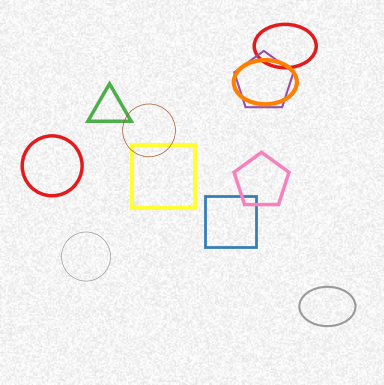[{"shape": "oval", "thickness": 2.5, "radius": 0.4, "center": [0.741, 0.88]}, {"shape": "circle", "thickness": 2.5, "radius": 0.39, "center": [0.135, 0.569]}, {"shape": "square", "thickness": 2, "radius": 0.33, "center": [0.599, 0.425]}, {"shape": "triangle", "thickness": 2.5, "radius": 0.32, "center": [0.285, 0.718]}, {"shape": "pentagon", "thickness": 1.5, "radius": 0.4, "center": [0.685, 0.787]}, {"shape": "oval", "thickness": 3, "radius": 0.41, "center": [0.689, 0.787]}, {"shape": "square", "thickness": 3, "radius": 0.41, "center": [0.425, 0.542]}, {"shape": "circle", "thickness": 0.5, "radius": 0.34, "center": [0.387, 0.661]}, {"shape": "pentagon", "thickness": 2.5, "radius": 0.38, "center": [0.679, 0.529]}, {"shape": "oval", "thickness": 1.5, "radius": 0.36, "center": [0.85, 0.204]}, {"shape": "circle", "thickness": 0.5, "radius": 0.32, "center": [0.223, 0.334]}]